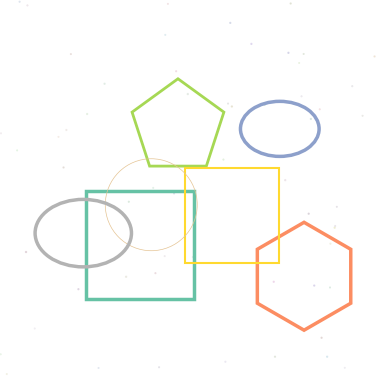[{"shape": "square", "thickness": 2.5, "radius": 0.7, "center": [0.365, 0.363]}, {"shape": "hexagon", "thickness": 2.5, "radius": 0.7, "center": [0.79, 0.282]}, {"shape": "oval", "thickness": 2.5, "radius": 0.51, "center": [0.727, 0.665]}, {"shape": "pentagon", "thickness": 2, "radius": 0.63, "center": [0.462, 0.67]}, {"shape": "square", "thickness": 1.5, "radius": 0.61, "center": [0.603, 0.44]}, {"shape": "circle", "thickness": 0.5, "radius": 0.6, "center": [0.393, 0.468]}, {"shape": "oval", "thickness": 2.5, "radius": 0.63, "center": [0.216, 0.394]}]